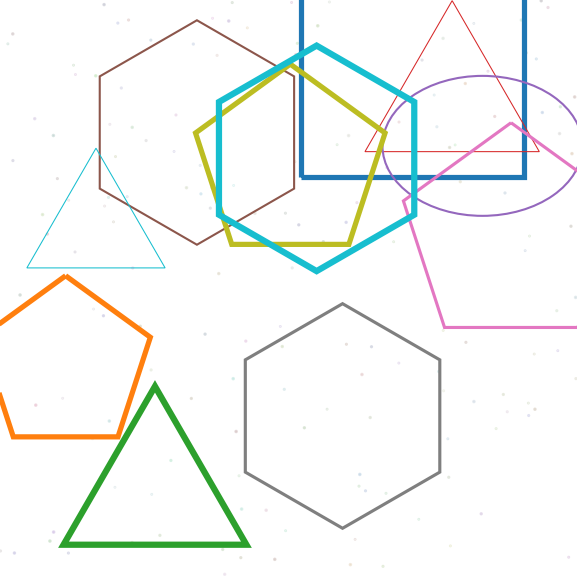[{"shape": "square", "thickness": 2.5, "radius": 0.96, "center": [0.714, 0.886]}, {"shape": "pentagon", "thickness": 2.5, "radius": 0.77, "center": [0.114, 0.367]}, {"shape": "triangle", "thickness": 3, "radius": 0.91, "center": [0.268, 0.147]}, {"shape": "triangle", "thickness": 0.5, "radius": 0.87, "center": [0.783, 0.824]}, {"shape": "oval", "thickness": 1, "radius": 0.87, "center": [0.835, 0.747]}, {"shape": "hexagon", "thickness": 1, "radius": 0.97, "center": [0.341, 0.77]}, {"shape": "pentagon", "thickness": 1.5, "radius": 0.98, "center": [0.885, 0.591]}, {"shape": "hexagon", "thickness": 1.5, "radius": 0.97, "center": [0.593, 0.279]}, {"shape": "pentagon", "thickness": 2.5, "radius": 0.86, "center": [0.503, 0.716]}, {"shape": "triangle", "thickness": 0.5, "radius": 0.69, "center": [0.166, 0.604]}, {"shape": "hexagon", "thickness": 3, "radius": 0.98, "center": [0.548, 0.725]}]